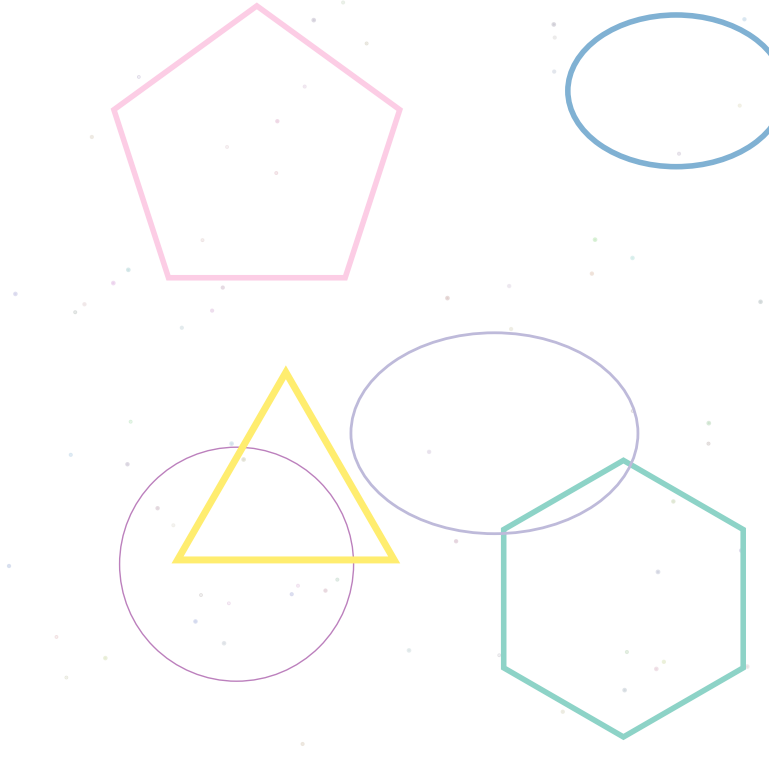[{"shape": "hexagon", "thickness": 2, "radius": 0.9, "center": [0.81, 0.222]}, {"shape": "oval", "thickness": 1, "radius": 0.93, "center": [0.642, 0.437]}, {"shape": "oval", "thickness": 2, "radius": 0.7, "center": [0.878, 0.882]}, {"shape": "pentagon", "thickness": 2, "radius": 0.98, "center": [0.334, 0.797]}, {"shape": "circle", "thickness": 0.5, "radius": 0.76, "center": [0.307, 0.267]}, {"shape": "triangle", "thickness": 2.5, "radius": 0.81, "center": [0.371, 0.354]}]